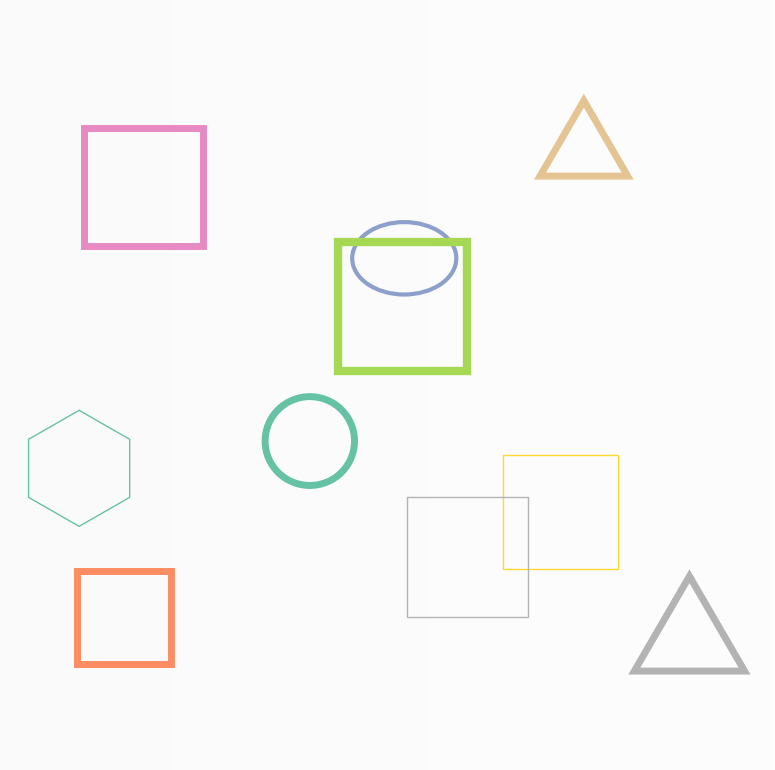[{"shape": "hexagon", "thickness": 0.5, "radius": 0.38, "center": [0.102, 0.392]}, {"shape": "circle", "thickness": 2.5, "radius": 0.29, "center": [0.4, 0.427]}, {"shape": "square", "thickness": 2.5, "radius": 0.3, "center": [0.16, 0.198]}, {"shape": "oval", "thickness": 1.5, "radius": 0.34, "center": [0.522, 0.665]}, {"shape": "square", "thickness": 2.5, "radius": 0.38, "center": [0.185, 0.757]}, {"shape": "square", "thickness": 3, "radius": 0.42, "center": [0.519, 0.602]}, {"shape": "square", "thickness": 0.5, "radius": 0.37, "center": [0.723, 0.335]}, {"shape": "triangle", "thickness": 2.5, "radius": 0.33, "center": [0.753, 0.804]}, {"shape": "triangle", "thickness": 2.5, "radius": 0.41, "center": [0.89, 0.17]}, {"shape": "square", "thickness": 0.5, "radius": 0.39, "center": [0.603, 0.276]}]